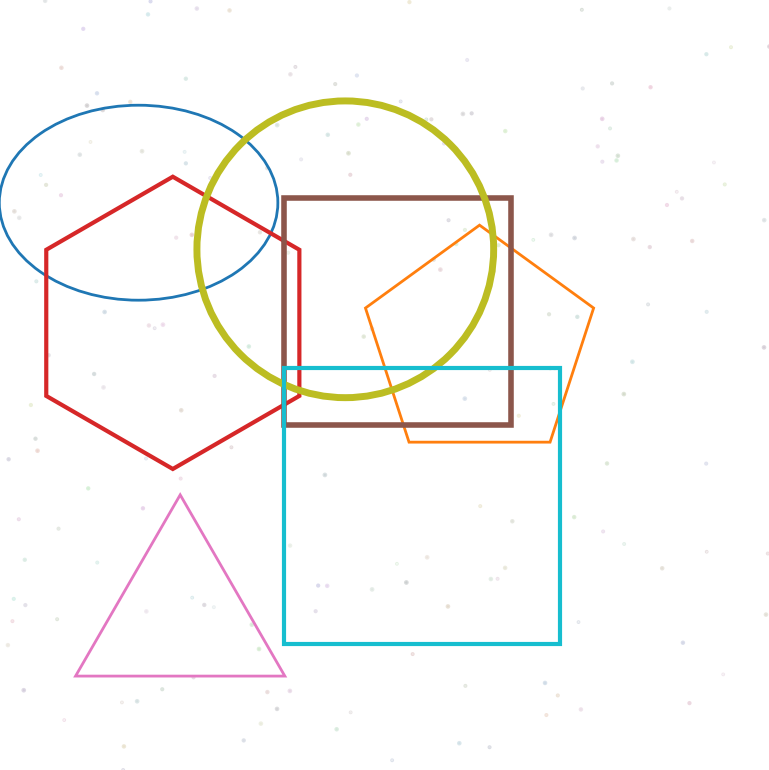[{"shape": "oval", "thickness": 1, "radius": 0.9, "center": [0.18, 0.737]}, {"shape": "pentagon", "thickness": 1, "radius": 0.78, "center": [0.623, 0.552]}, {"shape": "hexagon", "thickness": 1.5, "radius": 0.95, "center": [0.224, 0.581]}, {"shape": "square", "thickness": 2, "radius": 0.74, "center": [0.516, 0.595]}, {"shape": "triangle", "thickness": 1, "radius": 0.78, "center": [0.234, 0.2]}, {"shape": "circle", "thickness": 2.5, "radius": 0.96, "center": [0.448, 0.676]}, {"shape": "square", "thickness": 1.5, "radius": 0.9, "center": [0.548, 0.343]}]